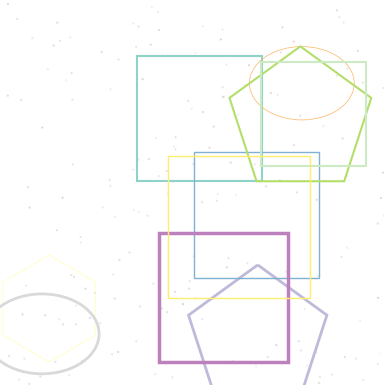[{"shape": "square", "thickness": 1.5, "radius": 0.81, "center": [0.518, 0.693]}, {"shape": "hexagon", "thickness": 0.5, "radius": 0.69, "center": [0.128, 0.199]}, {"shape": "pentagon", "thickness": 2, "radius": 0.94, "center": [0.669, 0.123]}, {"shape": "square", "thickness": 1, "radius": 0.82, "center": [0.666, 0.442]}, {"shape": "oval", "thickness": 0.5, "radius": 0.68, "center": [0.784, 0.784]}, {"shape": "pentagon", "thickness": 1.5, "radius": 0.97, "center": [0.78, 0.686]}, {"shape": "oval", "thickness": 2, "radius": 0.74, "center": [0.109, 0.133]}, {"shape": "square", "thickness": 2.5, "radius": 0.84, "center": [0.58, 0.227]}, {"shape": "square", "thickness": 1.5, "radius": 0.68, "center": [0.815, 0.704]}, {"shape": "square", "thickness": 1, "radius": 0.92, "center": [0.621, 0.41]}]